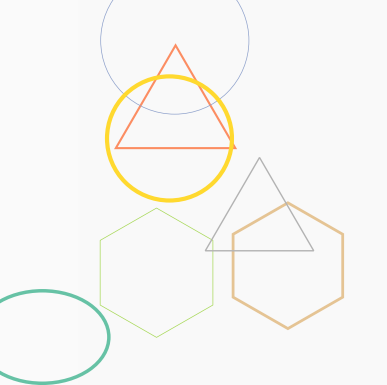[{"shape": "oval", "thickness": 2.5, "radius": 0.86, "center": [0.109, 0.125]}, {"shape": "triangle", "thickness": 1.5, "radius": 0.89, "center": [0.453, 0.704]}, {"shape": "circle", "thickness": 0.5, "radius": 0.96, "center": [0.451, 0.895]}, {"shape": "hexagon", "thickness": 0.5, "radius": 0.84, "center": [0.404, 0.292]}, {"shape": "circle", "thickness": 3, "radius": 0.81, "center": [0.437, 0.64]}, {"shape": "hexagon", "thickness": 2, "radius": 0.82, "center": [0.743, 0.31]}, {"shape": "triangle", "thickness": 1, "radius": 0.81, "center": [0.67, 0.429]}]